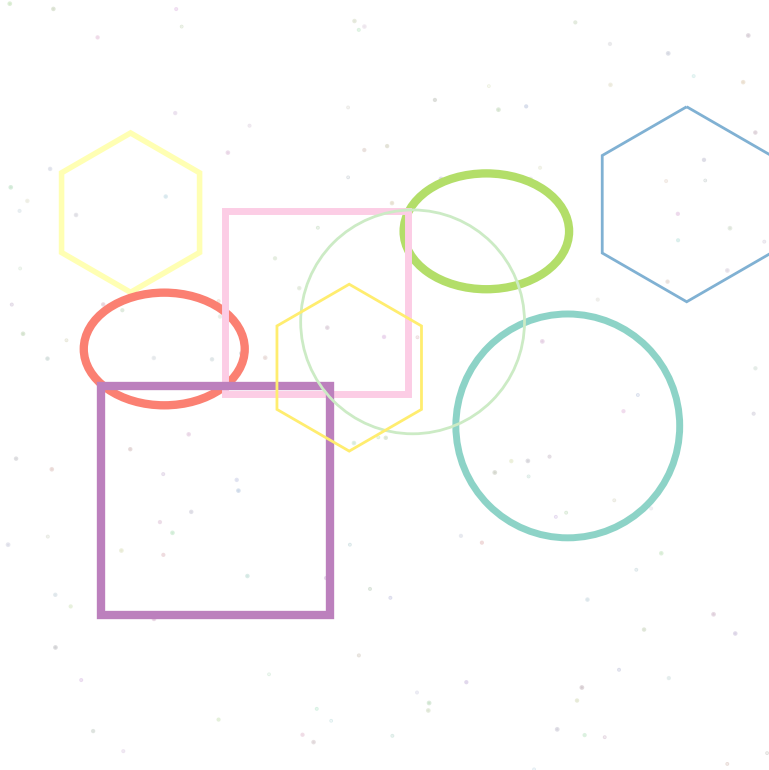[{"shape": "circle", "thickness": 2.5, "radius": 0.73, "center": [0.737, 0.447]}, {"shape": "hexagon", "thickness": 2, "radius": 0.52, "center": [0.17, 0.724]}, {"shape": "oval", "thickness": 3, "radius": 0.52, "center": [0.213, 0.547]}, {"shape": "hexagon", "thickness": 1, "radius": 0.63, "center": [0.892, 0.735]}, {"shape": "oval", "thickness": 3, "radius": 0.54, "center": [0.632, 0.7]}, {"shape": "square", "thickness": 2.5, "radius": 0.59, "center": [0.411, 0.608]}, {"shape": "square", "thickness": 3, "radius": 0.74, "center": [0.28, 0.35]}, {"shape": "circle", "thickness": 1, "radius": 0.73, "center": [0.536, 0.582]}, {"shape": "hexagon", "thickness": 1, "radius": 0.54, "center": [0.454, 0.523]}]